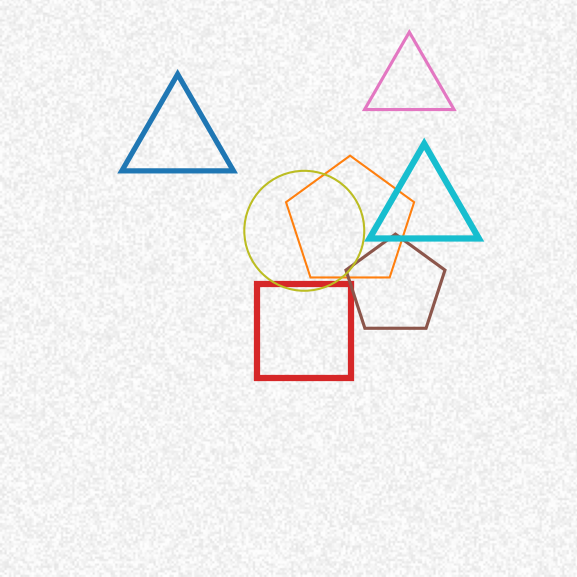[{"shape": "triangle", "thickness": 2.5, "radius": 0.56, "center": [0.308, 0.759]}, {"shape": "pentagon", "thickness": 1, "radius": 0.58, "center": [0.606, 0.613]}, {"shape": "square", "thickness": 3, "radius": 0.41, "center": [0.527, 0.426]}, {"shape": "pentagon", "thickness": 1.5, "radius": 0.45, "center": [0.685, 0.504]}, {"shape": "triangle", "thickness": 1.5, "radius": 0.45, "center": [0.709, 0.854]}, {"shape": "circle", "thickness": 1, "radius": 0.52, "center": [0.527, 0.6]}, {"shape": "triangle", "thickness": 3, "radius": 0.55, "center": [0.735, 0.641]}]